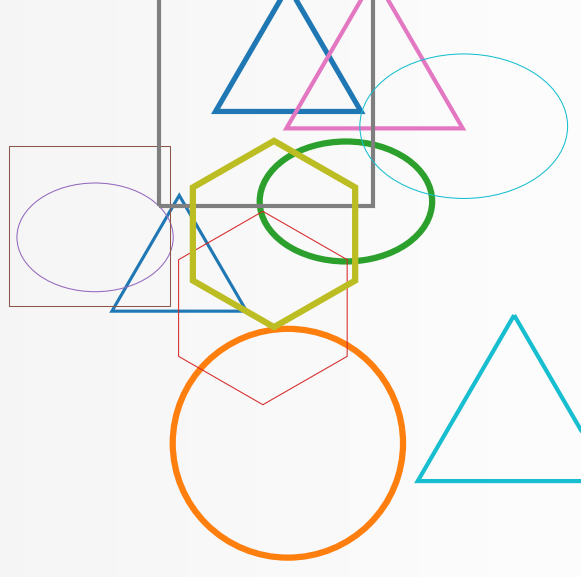[{"shape": "triangle", "thickness": 1.5, "radius": 0.67, "center": [0.308, 0.527]}, {"shape": "triangle", "thickness": 2.5, "radius": 0.72, "center": [0.496, 0.878]}, {"shape": "circle", "thickness": 3, "radius": 0.99, "center": [0.495, 0.232]}, {"shape": "oval", "thickness": 3, "radius": 0.74, "center": [0.595, 0.65]}, {"shape": "hexagon", "thickness": 0.5, "radius": 0.84, "center": [0.452, 0.466]}, {"shape": "oval", "thickness": 0.5, "radius": 0.67, "center": [0.164, 0.588]}, {"shape": "square", "thickness": 0.5, "radius": 0.69, "center": [0.154, 0.608]}, {"shape": "triangle", "thickness": 2, "radius": 0.88, "center": [0.644, 0.864]}, {"shape": "square", "thickness": 2, "radius": 0.92, "center": [0.458, 0.825]}, {"shape": "hexagon", "thickness": 3, "radius": 0.81, "center": [0.471, 0.594]}, {"shape": "oval", "thickness": 0.5, "radius": 0.89, "center": [0.798, 0.781]}, {"shape": "triangle", "thickness": 2, "radius": 0.96, "center": [0.885, 0.262]}]